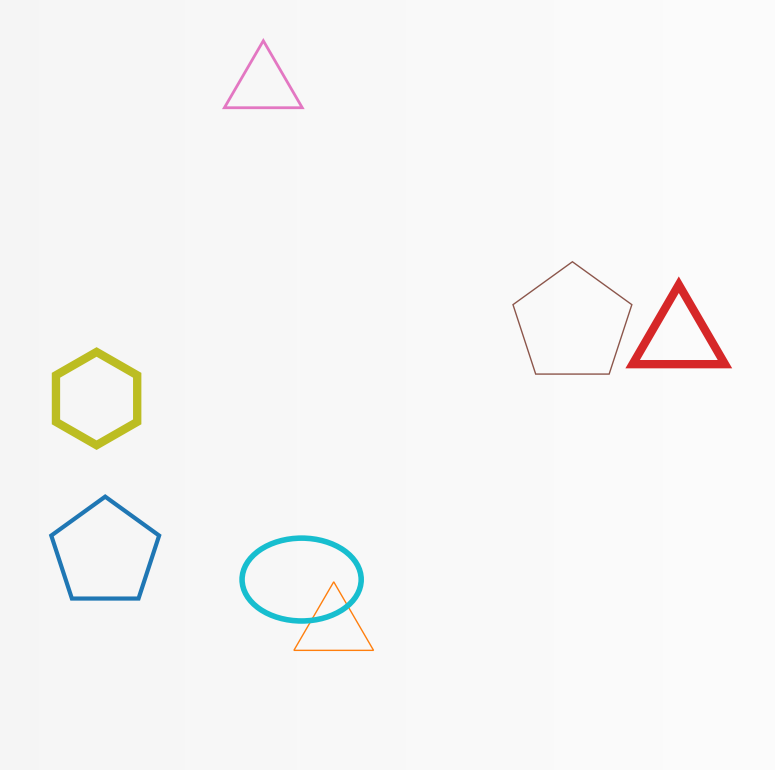[{"shape": "pentagon", "thickness": 1.5, "radius": 0.37, "center": [0.136, 0.282]}, {"shape": "triangle", "thickness": 0.5, "radius": 0.3, "center": [0.431, 0.185]}, {"shape": "triangle", "thickness": 3, "radius": 0.34, "center": [0.876, 0.561]}, {"shape": "pentagon", "thickness": 0.5, "radius": 0.4, "center": [0.739, 0.579]}, {"shape": "triangle", "thickness": 1, "radius": 0.29, "center": [0.34, 0.889]}, {"shape": "hexagon", "thickness": 3, "radius": 0.3, "center": [0.125, 0.482]}, {"shape": "oval", "thickness": 2, "radius": 0.38, "center": [0.389, 0.247]}]